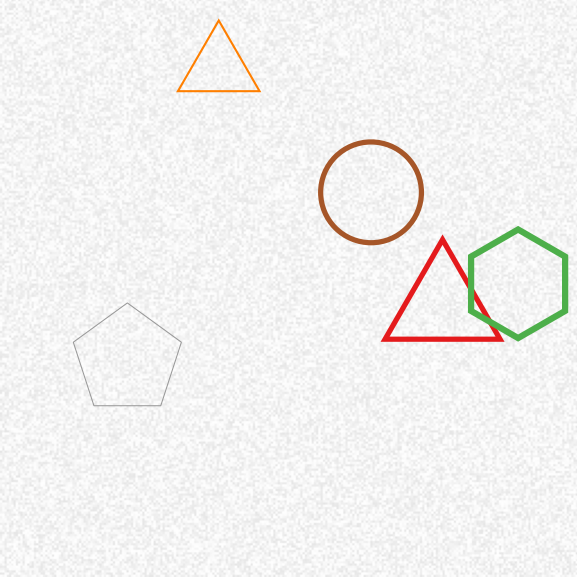[{"shape": "triangle", "thickness": 2.5, "radius": 0.57, "center": [0.766, 0.469]}, {"shape": "hexagon", "thickness": 3, "radius": 0.47, "center": [0.897, 0.508]}, {"shape": "triangle", "thickness": 1, "radius": 0.41, "center": [0.379, 0.882]}, {"shape": "circle", "thickness": 2.5, "radius": 0.44, "center": [0.643, 0.666]}, {"shape": "pentagon", "thickness": 0.5, "radius": 0.49, "center": [0.221, 0.376]}]